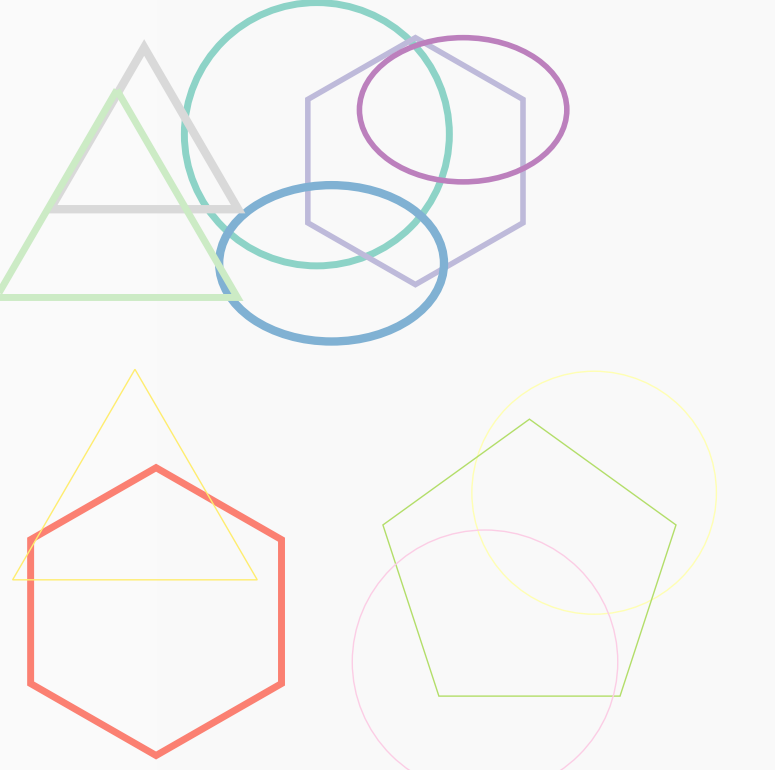[{"shape": "circle", "thickness": 2.5, "radius": 0.85, "center": [0.409, 0.826]}, {"shape": "circle", "thickness": 0.5, "radius": 0.79, "center": [0.767, 0.36]}, {"shape": "hexagon", "thickness": 2, "radius": 0.8, "center": [0.536, 0.791]}, {"shape": "hexagon", "thickness": 2.5, "radius": 0.93, "center": [0.201, 0.206]}, {"shape": "oval", "thickness": 3, "radius": 0.73, "center": [0.428, 0.658]}, {"shape": "pentagon", "thickness": 0.5, "radius": 0.99, "center": [0.683, 0.257]}, {"shape": "circle", "thickness": 0.5, "radius": 0.86, "center": [0.626, 0.14]}, {"shape": "triangle", "thickness": 3, "radius": 0.7, "center": [0.186, 0.798]}, {"shape": "oval", "thickness": 2, "radius": 0.67, "center": [0.598, 0.857]}, {"shape": "triangle", "thickness": 2.5, "radius": 0.9, "center": [0.151, 0.704]}, {"shape": "triangle", "thickness": 0.5, "radius": 0.91, "center": [0.174, 0.338]}]